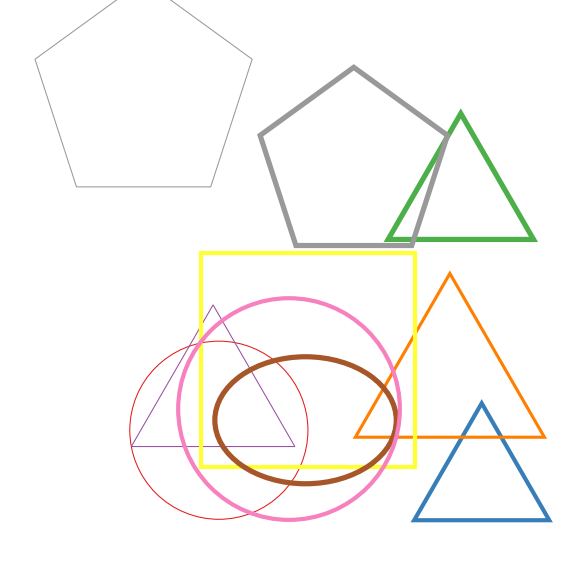[{"shape": "circle", "thickness": 0.5, "radius": 0.77, "center": [0.379, 0.254]}, {"shape": "triangle", "thickness": 2, "radius": 0.68, "center": [0.834, 0.166]}, {"shape": "triangle", "thickness": 2.5, "radius": 0.73, "center": [0.798, 0.657]}, {"shape": "triangle", "thickness": 0.5, "radius": 0.82, "center": [0.369, 0.308]}, {"shape": "triangle", "thickness": 1.5, "radius": 0.94, "center": [0.779, 0.337]}, {"shape": "square", "thickness": 2, "radius": 0.93, "center": [0.533, 0.376]}, {"shape": "oval", "thickness": 2.5, "radius": 0.79, "center": [0.529, 0.271]}, {"shape": "circle", "thickness": 2, "radius": 0.96, "center": [0.5, 0.291]}, {"shape": "pentagon", "thickness": 0.5, "radius": 0.99, "center": [0.249, 0.835]}, {"shape": "pentagon", "thickness": 2.5, "radius": 0.85, "center": [0.613, 0.712]}]